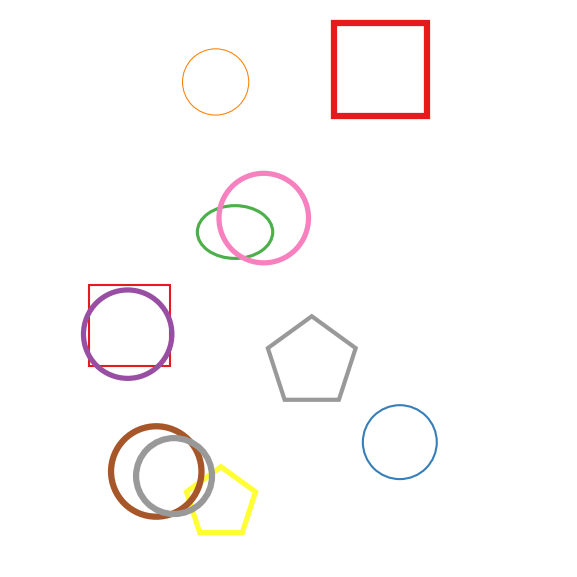[{"shape": "square", "thickness": 1, "radius": 0.35, "center": [0.224, 0.436]}, {"shape": "square", "thickness": 3, "radius": 0.4, "center": [0.659, 0.879]}, {"shape": "circle", "thickness": 1, "radius": 0.32, "center": [0.692, 0.234]}, {"shape": "oval", "thickness": 1.5, "radius": 0.33, "center": [0.407, 0.597]}, {"shape": "circle", "thickness": 2.5, "radius": 0.38, "center": [0.221, 0.421]}, {"shape": "circle", "thickness": 0.5, "radius": 0.29, "center": [0.373, 0.857]}, {"shape": "pentagon", "thickness": 2.5, "radius": 0.31, "center": [0.383, 0.128]}, {"shape": "circle", "thickness": 3, "radius": 0.39, "center": [0.271, 0.183]}, {"shape": "circle", "thickness": 2.5, "radius": 0.39, "center": [0.457, 0.622]}, {"shape": "pentagon", "thickness": 2, "radius": 0.4, "center": [0.54, 0.372]}, {"shape": "circle", "thickness": 3, "radius": 0.33, "center": [0.301, 0.175]}]